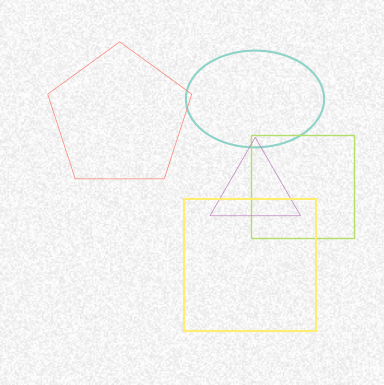[{"shape": "oval", "thickness": 1.5, "radius": 0.9, "center": [0.662, 0.743]}, {"shape": "pentagon", "thickness": 0.5, "radius": 0.98, "center": [0.311, 0.695]}, {"shape": "square", "thickness": 1, "radius": 0.67, "center": [0.785, 0.515]}, {"shape": "triangle", "thickness": 0.5, "radius": 0.68, "center": [0.663, 0.507]}, {"shape": "square", "thickness": 1.5, "radius": 0.85, "center": [0.65, 0.312]}]